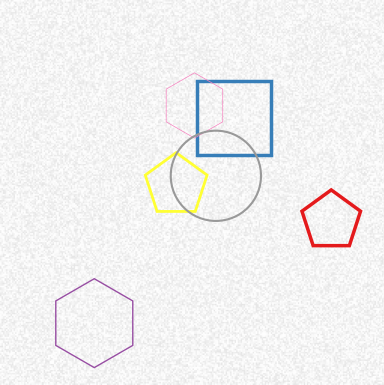[{"shape": "pentagon", "thickness": 2.5, "radius": 0.4, "center": [0.86, 0.427]}, {"shape": "square", "thickness": 2.5, "radius": 0.48, "center": [0.608, 0.693]}, {"shape": "hexagon", "thickness": 1, "radius": 0.58, "center": [0.245, 0.161]}, {"shape": "pentagon", "thickness": 2, "radius": 0.42, "center": [0.458, 0.519]}, {"shape": "hexagon", "thickness": 0.5, "radius": 0.42, "center": [0.505, 0.726]}, {"shape": "circle", "thickness": 1.5, "radius": 0.59, "center": [0.561, 0.543]}]